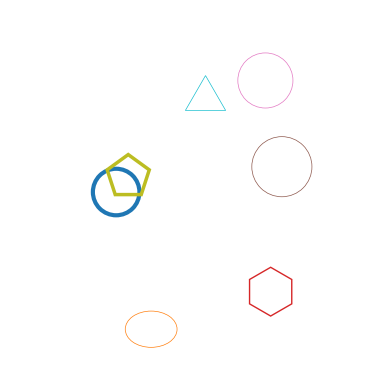[{"shape": "circle", "thickness": 3, "radius": 0.3, "center": [0.302, 0.501]}, {"shape": "oval", "thickness": 0.5, "radius": 0.34, "center": [0.393, 0.145]}, {"shape": "hexagon", "thickness": 1, "radius": 0.32, "center": [0.703, 0.242]}, {"shape": "circle", "thickness": 0.5, "radius": 0.39, "center": [0.732, 0.567]}, {"shape": "circle", "thickness": 0.5, "radius": 0.36, "center": [0.689, 0.791]}, {"shape": "pentagon", "thickness": 2.5, "radius": 0.29, "center": [0.333, 0.541]}, {"shape": "triangle", "thickness": 0.5, "radius": 0.3, "center": [0.534, 0.743]}]